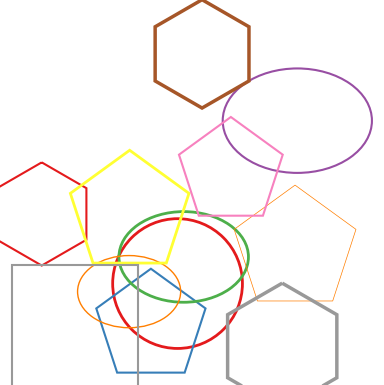[{"shape": "circle", "thickness": 2, "radius": 0.84, "center": [0.461, 0.263]}, {"shape": "hexagon", "thickness": 1.5, "radius": 0.67, "center": [0.108, 0.444]}, {"shape": "pentagon", "thickness": 1.5, "radius": 0.75, "center": [0.392, 0.153]}, {"shape": "oval", "thickness": 2, "radius": 0.84, "center": [0.477, 0.333]}, {"shape": "oval", "thickness": 1.5, "radius": 0.97, "center": [0.772, 0.687]}, {"shape": "oval", "thickness": 1, "radius": 0.67, "center": [0.335, 0.242]}, {"shape": "pentagon", "thickness": 0.5, "radius": 0.83, "center": [0.766, 0.353]}, {"shape": "pentagon", "thickness": 2, "radius": 0.81, "center": [0.337, 0.448]}, {"shape": "hexagon", "thickness": 2.5, "radius": 0.7, "center": [0.525, 0.86]}, {"shape": "pentagon", "thickness": 1.5, "radius": 0.71, "center": [0.6, 0.554]}, {"shape": "square", "thickness": 1.5, "radius": 0.82, "center": [0.195, 0.148]}, {"shape": "hexagon", "thickness": 2.5, "radius": 0.82, "center": [0.733, 0.101]}]